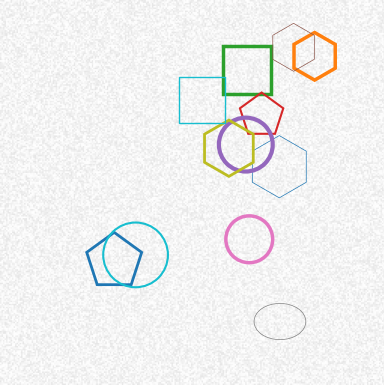[{"shape": "hexagon", "thickness": 0.5, "radius": 0.4, "center": [0.725, 0.567]}, {"shape": "pentagon", "thickness": 2, "radius": 0.38, "center": [0.297, 0.321]}, {"shape": "hexagon", "thickness": 2.5, "radius": 0.31, "center": [0.817, 0.854]}, {"shape": "square", "thickness": 2.5, "radius": 0.31, "center": [0.641, 0.819]}, {"shape": "pentagon", "thickness": 1.5, "radius": 0.3, "center": [0.68, 0.7]}, {"shape": "circle", "thickness": 3, "radius": 0.35, "center": [0.638, 0.624]}, {"shape": "hexagon", "thickness": 0.5, "radius": 0.31, "center": [0.762, 0.877]}, {"shape": "circle", "thickness": 2.5, "radius": 0.3, "center": [0.647, 0.378]}, {"shape": "oval", "thickness": 0.5, "radius": 0.34, "center": [0.727, 0.165]}, {"shape": "hexagon", "thickness": 2, "radius": 0.37, "center": [0.595, 0.615]}, {"shape": "square", "thickness": 1, "radius": 0.3, "center": [0.525, 0.741]}, {"shape": "circle", "thickness": 1.5, "radius": 0.42, "center": [0.352, 0.338]}]